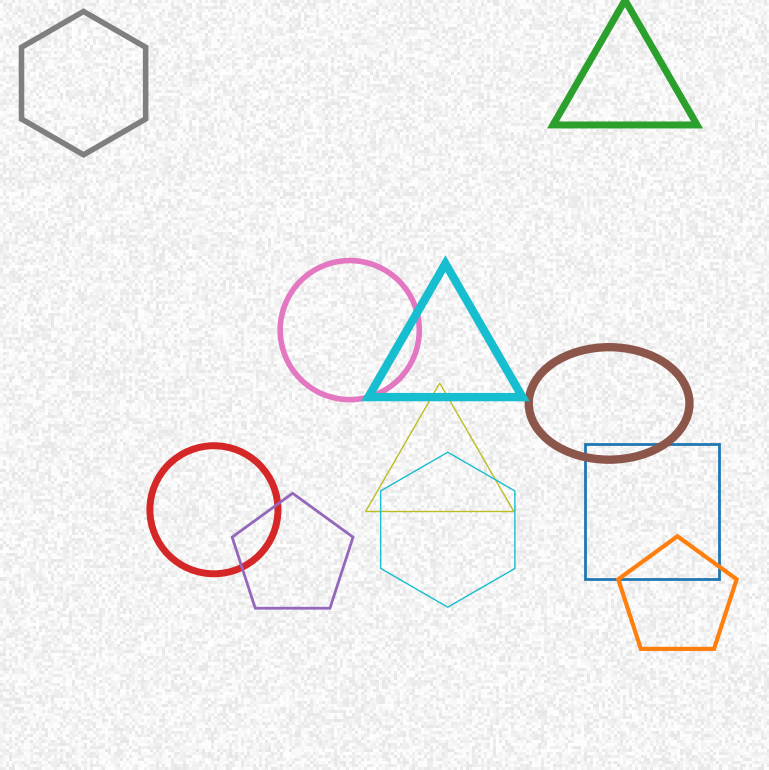[{"shape": "square", "thickness": 1, "radius": 0.44, "center": [0.847, 0.335]}, {"shape": "pentagon", "thickness": 1.5, "radius": 0.4, "center": [0.88, 0.223]}, {"shape": "triangle", "thickness": 2.5, "radius": 0.54, "center": [0.812, 0.892]}, {"shape": "circle", "thickness": 2.5, "radius": 0.42, "center": [0.278, 0.338]}, {"shape": "pentagon", "thickness": 1, "radius": 0.41, "center": [0.38, 0.277]}, {"shape": "oval", "thickness": 3, "radius": 0.52, "center": [0.791, 0.476]}, {"shape": "circle", "thickness": 2, "radius": 0.45, "center": [0.454, 0.571]}, {"shape": "hexagon", "thickness": 2, "radius": 0.47, "center": [0.109, 0.892]}, {"shape": "triangle", "thickness": 0.5, "radius": 0.56, "center": [0.571, 0.391]}, {"shape": "triangle", "thickness": 3, "radius": 0.58, "center": [0.578, 0.542]}, {"shape": "hexagon", "thickness": 0.5, "radius": 0.5, "center": [0.582, 0.312]}]